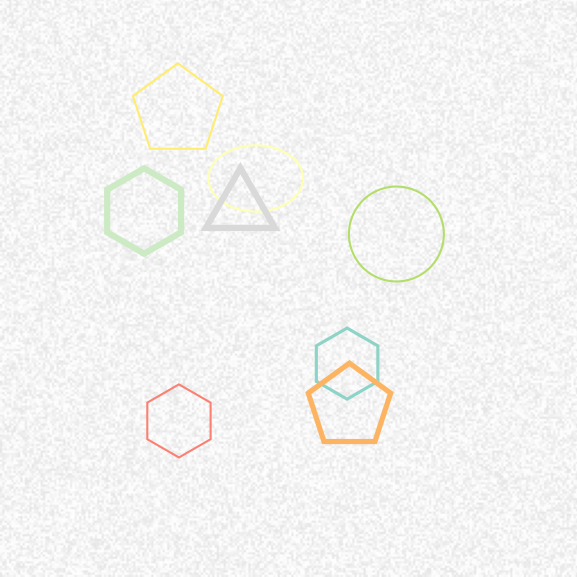[{"shape": "hexagon", "thickness": 1.5, "radius": 0.31, "center": [0.601, 0.37]}, {"shape": "oval", "thickness": 1, "radius": 0.41, "center": [0.443, 0.69]}, {"shape": "hexagon", "thickness": 1, "radius": 0.32, "center": [0.31, 0.27]}, {"shape": "pentagon", "thickness": 2.5, "radius": 0.38, "center": [0.605, 0.295]}, {"shape": "circle", "thickness": 1, "radius": 0.41, "center": [0.686, 0.594]}, {"shape": "triangle", "thickness": 3, "radius": 0.35, "center": [0.416, 0.639]}, {"shape": "hexagon", "thickness": 3, "radius": 0.37, "center": [0.25, 0.634]}, {"shape": "pentagon", "thickness": 1, "radius": 0.41, "center": [0.308, 0.808]}]